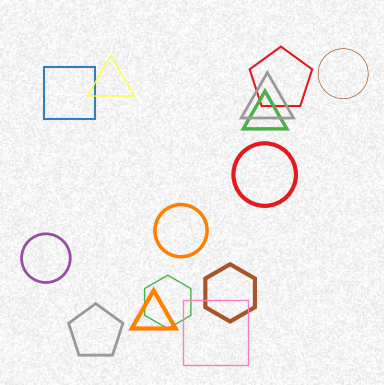[{"shape": "pentagon", "thickness": 1.5, "radius": 0.43, "center": [0.73, 0.794]}, {"shape": "circle", "thickness": 3, "radius": 0.41, "center": [0.688, 0.547]}, {"shape": "square", "thickness": 1.5, "radius": 0.33, "center": [0.18, 0.759]}, {"shape": "triangle", "thickness": 2.5, "radius": 0.33, "center": [0.688, 0.698]}, {"shape": "hexagon", "thickness": 1, "radius": 0.35, "center": [0.436, 0.216]}, {"shape": "circle", "thickness": 2, "radius": 0.32, "center": [0.119, 0.329]}, {"shape": "triangle", "thickness": 3, "radius": 0.33, "center": [0.399, 0.18]}, {"shape": "circle", "thickness": 2.5, "radius": 0.34, "center": [0.47, 0.401]}, {"shape": "triangle", "thickness": 1, "radius": 0.35, "center": [0.288, 0.786]}, {"shape": "hexagon", "thickness": 3, "radius": 0.37, "center": [0.598, 0.239]}, {"shape": "circle", "thickness": 0.5, "radius": 0.33, "center": [0.891, 0.809]}, {"shape": "square", "thickness": 1, "radius": 0.42, "center": [0.56, 0.137]}, {"shape": "triangle", "thickness": 2, "radius": 0.39, "center": [0.694, 0.733]}, {"shape": "pentagon", "thickness": 2, "radius": 0.37, "center": [0.249, 0.137]}]